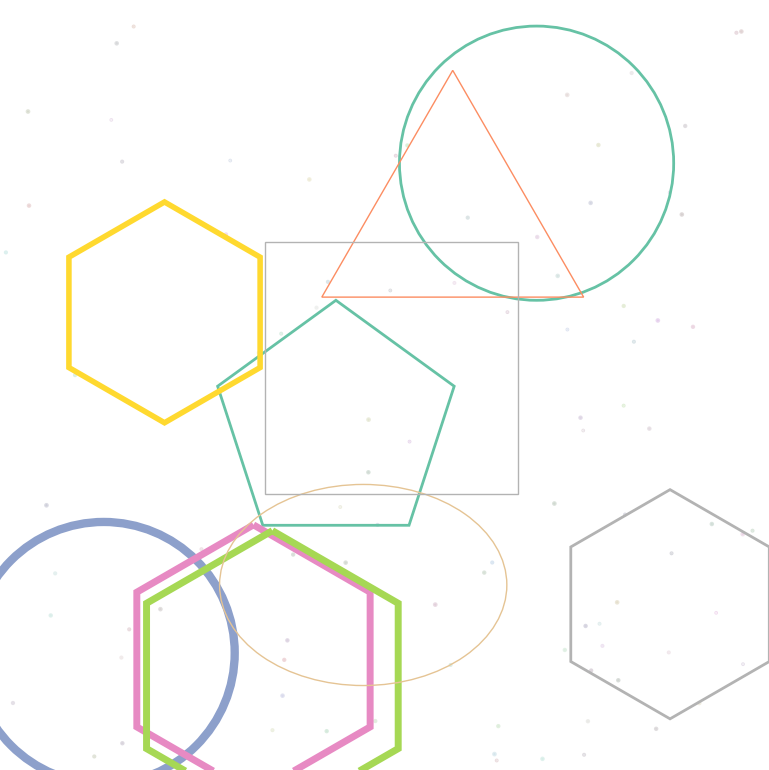[{"shape": "pentagon", "thickness": 1, "radius": 0.81, "center": [0.436, 0.448]}, {"shape": "circle", "thickness": 1, "radius": 0.89, "center": [0.697, 0.788]}, {"shape": "triangle", "thickness": 0.5, "radius": 0.98, "center": [0.588, 0.712]}, {"shape": "circle", "thickness": 3, "radius": 0.85, "center": [0.135, 0.152]}, {"shape": "hexagon", "thickness": 2.5, "radius": 0.87, "center": [0.329, 0.143]}, {"shape": "hexagon", "thickness": 2.5, "radius": 0.94, "center": [0.354, 0.122]}, {"shape": "hexagon", "thickness": 2, "radius": 0.72, "center": [0.214, 0.594]}, {"shape": "oval", "thickness": 0.5, "radius": 0.93, "center": [0.472, 0.24]}, {"shape": "square", "thickness": 0.5, "radius": 0.82, "center": [0.509, 0.522]}, {"shape": "hexagon", "thickness": 1, "radius": 0.74, "center": [0.87, 0.215]}]